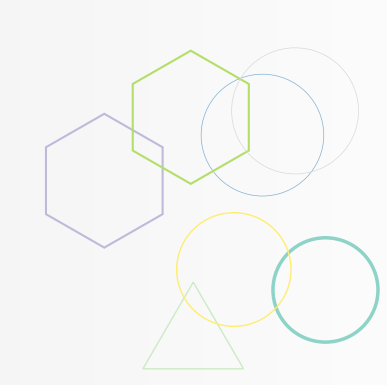[{"shape": "circle", "thickness": 2.5, "radius": 0.68, "center": [0.84, 0.247]}, {"shape": "hexagon", "thickness": 1.5, "radius": 0.87, "center": [0.269, 0.531]}, {"shape": "circle", "thickness": 0.5, "radius": 0.79, "center": [0.677, 0.649]}, {"shape": "hexagon", "thickness": 1.5, "radius": 0.86, "center": [0.492, 0.695]}, {"shape": "circle", "thickness": 0.5, "radius": 0.82, "center": [0.762, 0.712]}, {"shape": "triangle", "thickness": 1, "radius": 0.75, "center": [0.499, 0.117]}, {"shape": "circle", "thickness": 1, "radius": 0.74, "center": [0.604, 0.3]}]